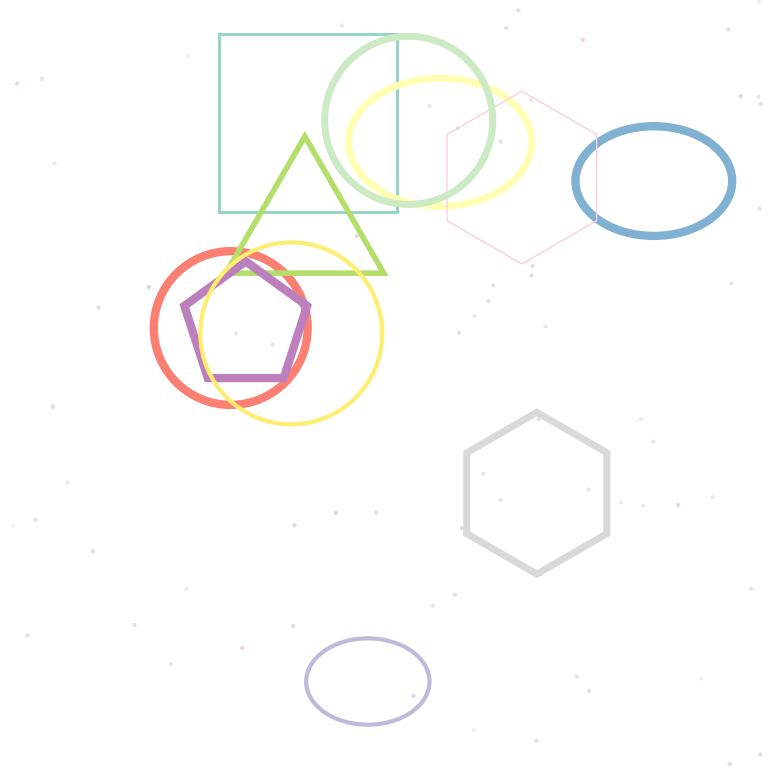[{"shape": "square", "thickness": 1, "radius": 0.58, "center": [0.4, 0.841]}, {"shape": "oval", "thickness": 2.5, "radius": 0.59, "center": [0.572, 0.815]}, {"shape": "oval", "thickness": 1.5, "radius": 0.4, "center": [0.478, 0.115]}, {"shape": "circle", "thickness": 3, "radius": 0.5, "center": [0.3, 0.574]}, {"shape": "oval", "thickness": 3, "radius": 0.51, "center": [0.849, 0.765]}, {"shape": "triangle", "thickness": 2, "radius": 0.59, "center": [0.396, 0.704]}, {"shape": "hexagon", "thickness": 0.5, "radius": 0.56, "center": [0.678, 0.769]}, {"shape": "hexagon", "thickness": 2.5, "radius": 0.53, "center": [0.697, 0.359]}, {"shape": "pentagon", "thickness": 3, "radius": 0.42, "center": [0.319, 0.577]}, {"shape": "circle", "thickness": 2.5, "radius": 0.55, "center": [0.531, 0.844]}, {"shape": "circle", "thickness": 1.5, "radius": 0.59, "center": [0.378, 0.567]}]